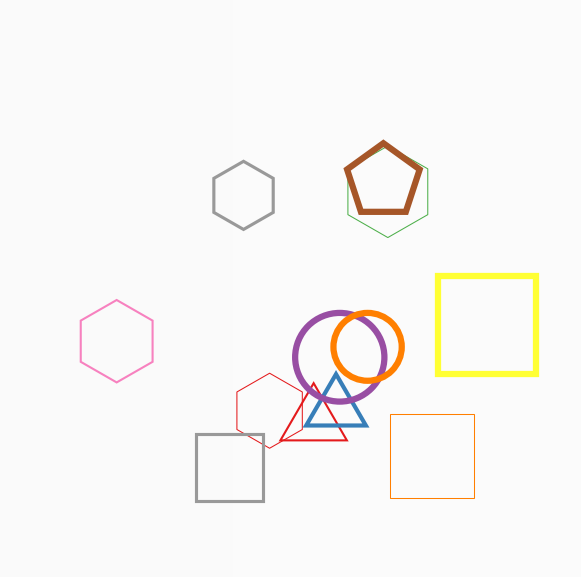[{"shape": "hexagon", "thickness": 0.5, "radius": 0.32, "center": [0.464, 0.288]}, {"shape": "triangle", "thickness": 1, "radius": 0.33, "center": [0.54, 0.27]}, {"shape": "triangle", "thickness": 2, "radius": 0.3, "center": [0.578, 0.292]}, {"shape": "hexagon", "thickness": 0.5, "radius": 0.4, "center": [0.667, 0.667]}, {"shape": "circle", "thickness": 3, "radius": 0.38, "center": [0.585, 0.381]}, {"shape": "circle", "thickness": 3, "radius": 0.29, "center": [0.632, 0.399]}, {"shape": "square", "thickness": 0.5, "radius": 0.36, "center": [0.743, 0.209]}, {"shape": "square", "thickness": 3, "radius": 0.42, "center": [0.838, 0.437]}, {"shape": "pentagon", "thickness": 3, "radius": 0.33, "center": [0.66, 0.685]}, {"shape": "hexagon", "thickness": 1, "radius": 0.36, "center": [0.201, 0.408]}, {"shape": "hexagon", "thickness": 1.5, "radius": 0.29, "center": [0.419, 0.661]}, {"shape": "square", "thickness": 1.5, "radius": 0.29, "center": [0.395, 0.19]}]